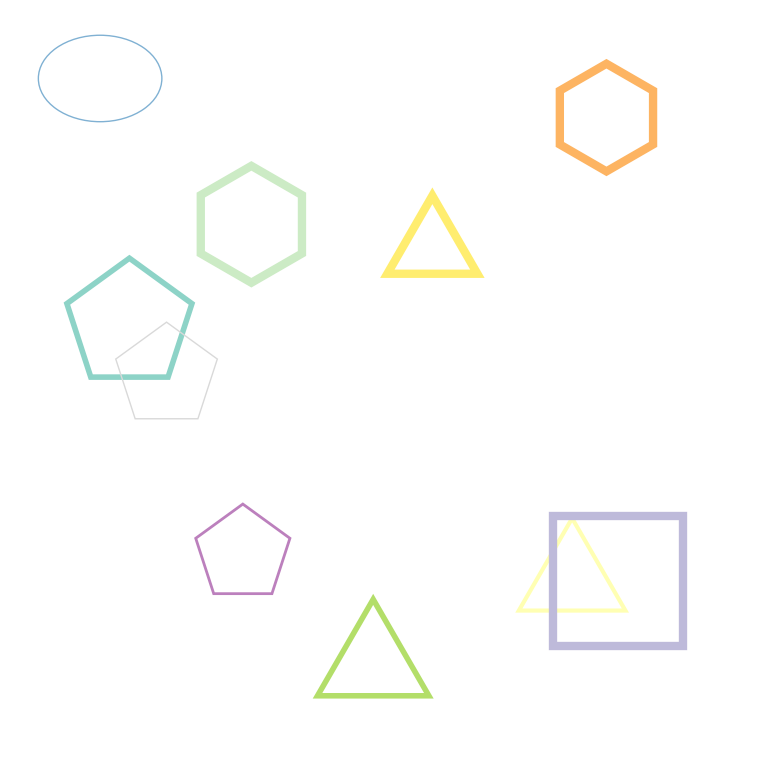[{"shape": "pentagon", "thickness": 2, "radius": 0.43, "center": [0.168, 0.579]}, {"shape": "triangle", "thickness": 1.5, "radius": 0.4, "center": [0.743, 0.247]}, {"shape": "square", "thickness": 3, "radius": 0.42, "center": [0.803, 0.246]}, {"shape": "oval", "thickness": 0.5, "radius": 0.4, "center": [0.13, 0.898]}, {"shape": "hexagon", "thickness": 3, "radius": 0.35, "center": [0.788, 0.847]}, {"shape": "triangle", "thickness": 2, "radius": 0.42, "center": [0.485, 0.138]}, {"shape": "pentagon", "thickness": 0.5, "radius": 0.35, "center": [0.216, 0.512]}, {"shape": "pentagon", "thickness": 1, "radius": 0.32, "center": [0.315, 0.281]}, {"shape": "hexagon", "thickness": 3, "radius": 0.38, "center": [0.326, 0.709]}, {"shape": "triangle", "thickness": 3, "radius": 0.34, "center": [0.562, 0.678]}]